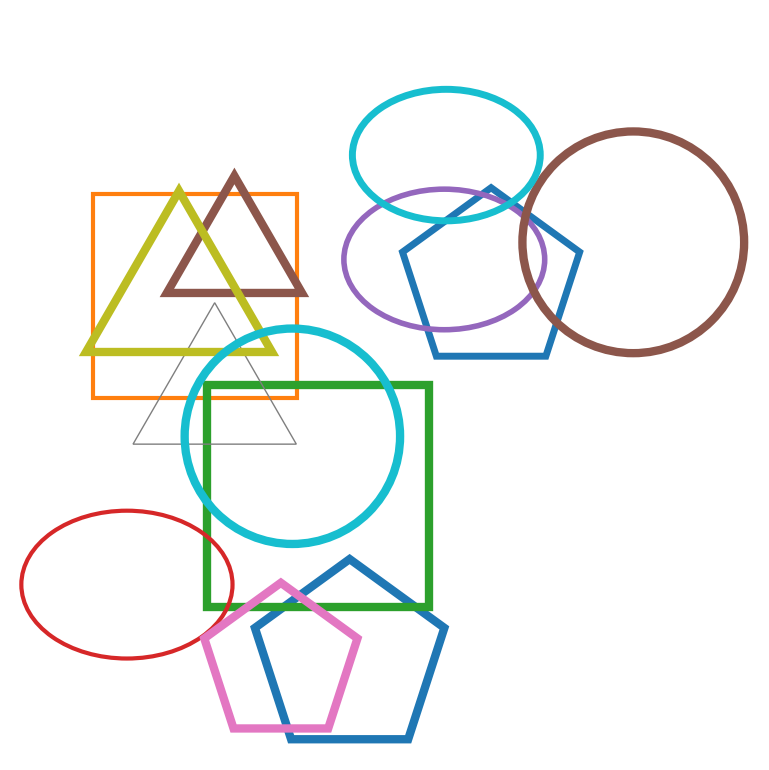[{"shape": "pentagon", "thickness": 2.5, "radius": 0.6, "center": [0.638, 0.635]}, {"shape": "pentagon", "thickness": 3, "radius": 0.65, "center": [0.454, 0.145]}, {"shape": "square", "thickness": 1.5, "radius": 0.66, "center": [0.253, 0.615]}, {"shape": "square", "thickness": 3, "radius": 0.72, "center": [0.413, 0.356]}, {"shape": "oval", "thickness": 1.5, "radius": 0.69, "center": [0.165, 0.241]}, {"shape": "oval", "thickness": 2, "radius": 0.65, "center": [0.577, 0.663]}, {"shape": "triangle", "thickness": 3, "radius": 0.51, "center": [0.304, 0.67]}, {"shape": "circle", "thickness": 3, "radius": 0.72, "center": [0.822, 0.685]}, {"shape": "pentagon", "thickness": 3, "radius": 0.52, "center": [0.365, 0.139]}, {"shape": "triangle", "thickness": 0.5, "radius": 0.61, "center": [0.279, 0.484]}, {"shape": "triangle", "thickness": 3, "radius": 0.7, "center": [0.232, 0.613]}, {"shape": "circle", "thickness": 3, "radius": 0.7, "center": [0.38, 0.433]}, {"shape": "oval", "thickness": 2.5, "radius": 0.61, "center": [0.58, 0.799]}]